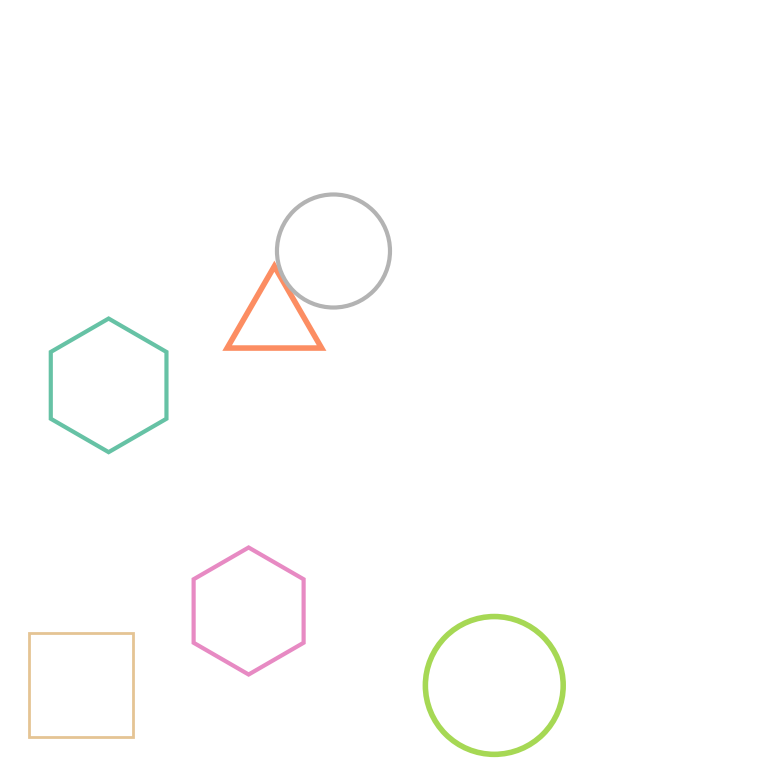[{"shape": "hexagon", "thickness": 1.5, "radius": 0.43, "center": [0.141, 0.5]}, {"shape": "triangle", "thickness": 2, "radius": 0.35, "center": [0.356, 0.583]}, {"shape": "hexagon", "thickness": 1.5, "radius": 0.41, "center": [0.323, 0.206]}, {"shape": "circle", "thickness": 2, "radius": 0.45, "center": [0.642, 0.11]}, {"shape": "square", "thickness": 1, "radius": 0.34, "center": [0.105, 0.11]}, {"shape": "circle", "thickness": 1.5, "radius": 0.37, "center": [0.433, 0.674]}]